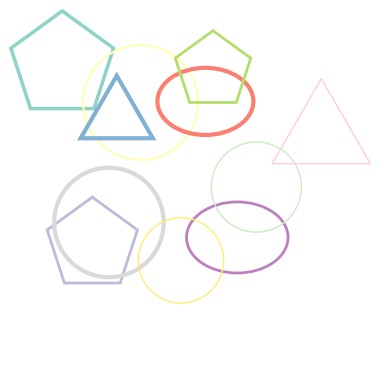[{"shape": "pentagon", "thickness": 2.5, "radius": 0.7, "center": [0.162, 0.831]}, {"shape": "circle", "thickness": 1.5, "radius": 0.75, "center": [0.365, 0.734]}, {"shape": "pentagon", "thickness": 2, "radius": 0.62, "center": [0.24, 0.365]}, {"shape": "oval", "thickness": 3, "radius": 0.62, "center": [0.534, 0.737]}, {"shape": "triangle", "thickness": 3, "radius": 0.54, "center": [0.303, 0.695]}, {"shape": "pentagon", "thickness": 2, "radius": 0.52, "center": [0.553, 0.817]}, {"shape": "triangle", "thickness": 1, "radius": 0.74, "center": [0.835, 0.648]}, {"shape": "circle", "thickness": 3, "radius": 0.71, "center": [0.283, 0.422]}, {"shape": "oval", "thickness": 2, "radius": 0.66, "center": [0.616, 0.383]}, {"shape": "circle", "thickness": 1, "radius": 0.59, "center": [0.666, 0.514]}, {"shape": "circle", "thickness": 1, "radius": 0.55, "center": [0.47, 0.324]}]